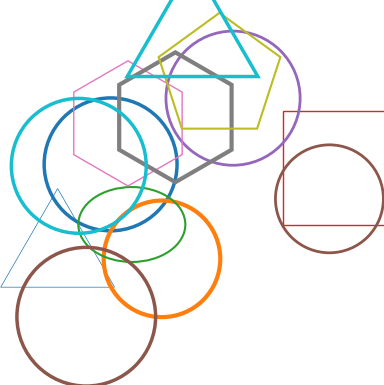[{"shape": "circle", "thickness": 2.5, "radius": 0.86, "center": [0.287, 0.573]}, {"shape": "triangle", "thickness": 0.5, "radius": 0.85, "center": [0.15, 0.339]}, {"shape": "circle", "thickness": 3, "radius": 0.76, "center": [0.421, 0.328]}, {"shape": "oval", "thickness": 1.5, "radius": 0.69, "center": [0.342, 0.417]}, {"shape": "square", "thickness": 1, "radius": 0.74, "center": [0.884, 0.565]}, {"shape": "circle", "thickness": 2, "radius": 0.87, "center": [0.605, 0.745]}, {"shape": "circle", "thickness": 2, "radius": 0.7, "center": [0.856, 0.484]}, {"shape": "circle", "thickness": 2.5, "radius": 0.9, "center": [0.224, 0.177]}, {"shape": "hexagon", "thickness": 1, "radius": 0.81, "center": [0.332, 0.68]}, {"shape": "hexagon", "thickness": 3, "radius": 0.84, "center": [0.456, 0.695]}, {"shape": "pentagon", "thickness": 1.5, "radius": 0.83, "center": [0.57, 0.8]}, {"shape": "circle", "thickness": 2.5, "radius": 0.88, "center": [0.205, 0.569]}, {"shape": "triangle", "thickness": 2.5, "radius": 0.98, "center": [0.5, 0.899]}]